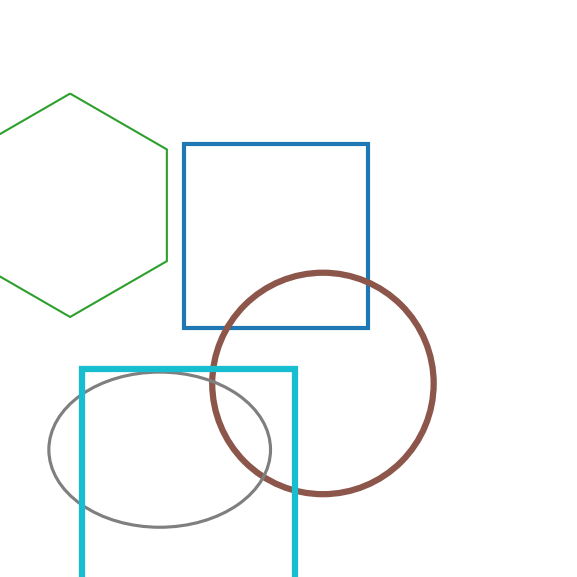[{"shape": "square", "thickness": 2, "radius": 0.8, "center": [0.478, 0.591]}, {"shape": "hexagon", "thickness": 1, "radius": 0.97, "center": [0.121, 0.644]}, {"shape": "circle", "thickness": 3, "radius": 0.96, "center": [0.559, 0.335]}, {"shape": "oval", "thickness": 1.5, "radius": 0.96, "center": [0.277, 0.22]}, {"shape": "square", "thickness": 3, "radius": 0.93, "center": [0.327, 0.175]}]